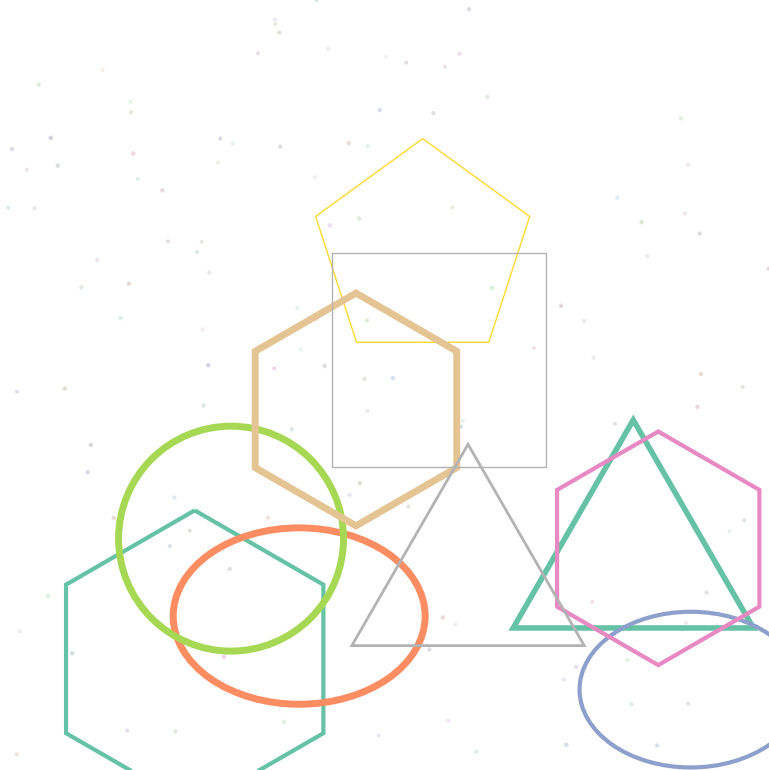[{"shape": "triangle", "thickness": 2, "radius": 0.9, "center": [0.822, 0.274]}, {"shape": "hexagon", "thickness": 1.5, "radius": 0.96, "center": [0.253, 0.144]}, {"shape": "oval", "thickness": 2.5, "radius": 0.82, "center": [0.389, 0.2]}, {"shape": "oval", "thickness": 1.5, "radius": 0.72, "center": [0.897, 0.104]}, {"shape": "hexagon", "thickness": 1.5, "radius": 0.76, "center": [0.855, 0.288]}, {"shape": "circle", "thickness": 2.5, "radius": 0.73, "center": [0.3, 0.3]}, {"shape": "pentagon", "thickness": 0.5, "radius": 0.73, "center": [0.549, 0.674]}, {"shape": "hexagon", "thickness": 2.5, "radius": 0.76, "center": [0.462, 0.468]}, {"shape": "triangle", "thickness": 1, "radius": 0.87, "center": [0.608, 0.249]}, {"shape": "square", "thickness": 0.5, "radius": 0.69, "center": [0.57, 0.533]}]